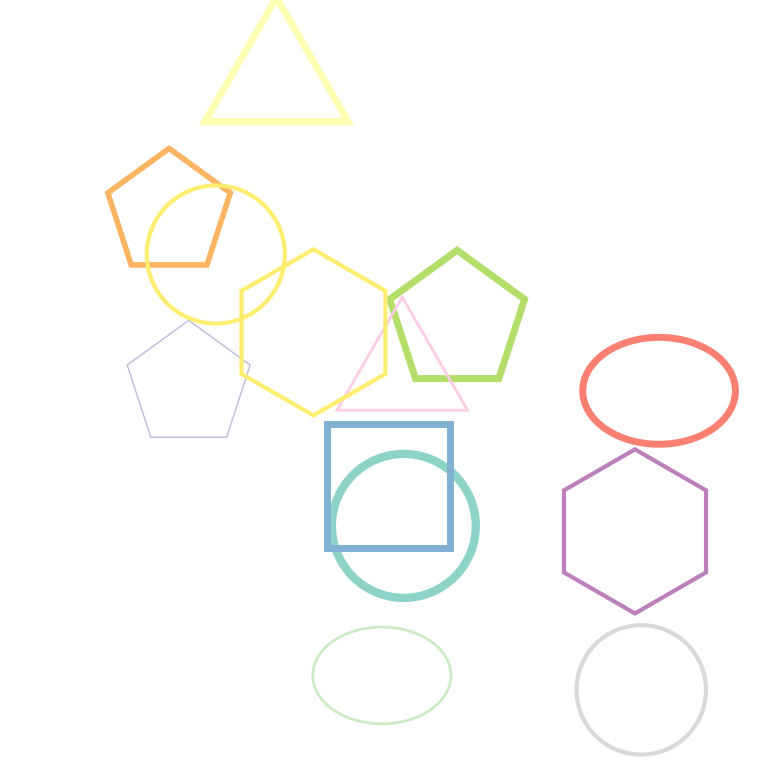[{"shape": "circle", "thickness": 3, "radius": 0.47, "center": [0.524, 0.317]}, {"shape": "triangle", "thickness": 2.5, "radius": 0.54, "center": [0.359, 0.896]}, {"shape": "pentagon", "thickness": 0.5, "radius": 0.42, "center": [0.245, 0.5]}, {"shape": "oval", "thickness": 2.5, "radius": 0.5, "center": [0.856, 0.492]}, {"shape": "square", "thickness": 2.5, "radius": 0.4, "center": [0.505, 0.369]}, {"shape": "pentagon", "thickness": 2, "radius": 0.42, "center": [0.22, 0.724]}, {"shape": "pentagon", "thickness": 2.5, "radius": 0.46, "center": [0.594, 0.583]}, {"shape": "triangle", "thickness": 1, "radius": 0.49, "center": [0.522, 0.516]}, {"shape": "circle", "thickness": 1.5, "radius": 0.42, "center": [0.833, 0.104]}, {"shape": "hexagon", "thickness": 1.5, "radius": 0.53, "center": [0.825, 0.31]}, {"shape": "oval", "thickness": 1, "radius": 0.45, "center": [0.496, 0.123]}, {"shape": "hexagon", "thickness": 1.5, "radius": 0.54, "center": [0.407, 0.568]}, {"shape": "circle", "thickness": 1.5, "radius": 0.45, "center": [0.28, 0.669]}]